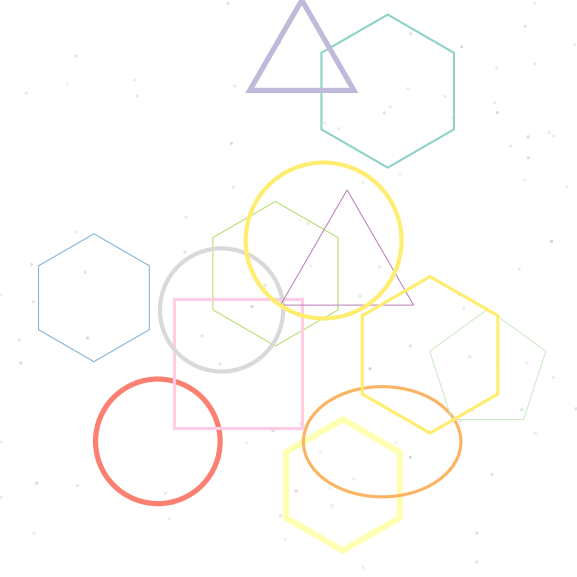[{"shape": "hexagon", "thickness": 1, "radius": 0.66, "center": [0.671, 0.841]}, {"shape": "hexagon", "thickness": 3, "radius": 0.57, "center": [0.594, 0.159]}, {"shape": "triangle", "thickness": 2.5, "radius": 0.52, "center": [0.523, 0.895]}, {"shape": "circle", "thickness": 2.5, "radius": 0.54, "center": [0.273, 0.235]}, {"shape": "hexagon", "thickness": 0.5, "radius": 0.55, "center": [0.163, 0.484]}, {"shape": "oval", "thickness": 1.5, "radius": 0.68, "center": [0.662, 0.234]}, {"shape": "hexagon", "thickness": 0.5, "radius": 0.63, "center": [0.477, 0.525]}, {"shape": "square", "thickness": 1.5, "radius": 0.56, "center": [0.412, 0.369]}, {"shape": "circle", "thickness": 2, "radius": 0.53, "center": [0.384, 0.462]}, {"shape": "triangle", "thickness": 0.5, "radius": 0.67, "center": [0.601, 0.537]}, {"shape": "pentagon", "thickness": 0.5, "radius": 0.53, "center": [0.845, 0.358]}, {"shape": "circle", "thickness": 2, "radius": 0.67, "center": [0.56, 0.583]}, {"shape": "hexagon", "thickness": 1.5, "radius": 0.68, "center": [0.745, 0.385]}]